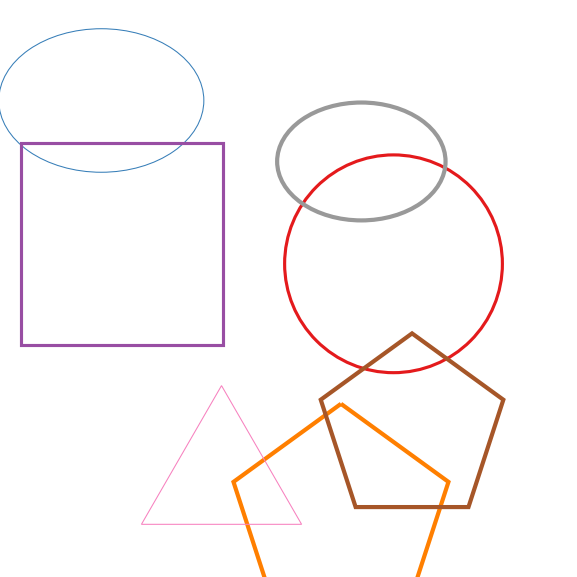[{"shape": "circle", "thickness": 1.5, "radius": 0.94, "center": [0.681, 0.542]}, {"shape": "oval", "thickness": 0.5, "radius": 0.89, "center": [0.175, 0.825]}, {"shape": "square", "thickness": 1.5, "radius": 0.87, "center": [0.212, 0.576]}, {"shape": "pentagon", "thickness": 2, "radius": 0.98, "center": [0.59, 0.104]}, {"shape": "pentagon", "thickness": 2, "radius": 0.83, "center": [0.714, 0.256]}, {"shape": "triangle", "thickness": 0.5, "radius": 0.8, "center": [0.384, 0.171]}, {"shape": "oval", "thickness": 2, "radius": 0.73, "center": [0.626, 0.72]}]